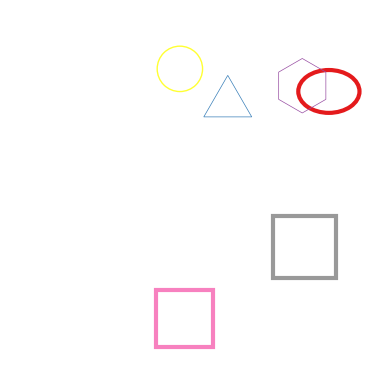[{"shape": "oval", "thickness": 3, "radius": 0.4, "center": [0.854, 0.762]}, {"shape": "triangle", "thickness": 0.5, "radius": 0.36, "center": [0.592, 0.732]}, {"shape": "hexagon", "thickness": 0.5, "radius": 0.35, "center": [0.785, 0.777]}, {"shape": "circle", "thickness": 1, "radius": 0.29, "center": [0.467, 0.821]}, {"shape": "square", "thickness": 3, "radius": 0.37, "center": [0.48, 0.173]}, {"shape": "square", "thickness": 3, "radius": 0.41, "center": [0.791, 0.358]}]